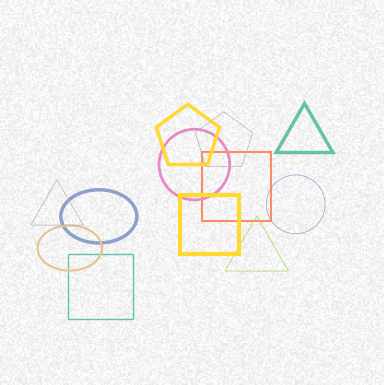[{"shape": "square", "thickness": 1, "radius": 0.43, "center": [0.261, 0.256]}, {"shape": "triangle", "thickness": 2.5, "radius": 0.42, "center": [0.791, 0.646]}, {"shape": "square", "thickness": 1.5, "radius": 0.45, "center": [0.614, 0.516]}, {"shape": "circle", "thickness": 0.5, "radius": 0.38, "center": [0.768, 0.469]}, {"shape": "oval", "thickness": 2.5, "radius": 0.49, "center": [0.257, 0.438]}, {"shape": "circle", "thickness": 2, "radius": 0.46, "center": [0.505, 0.573]}, {"shape": "triangle", "thickness": 0.5, "radius": 0.48, "center": [0.667, 0.344]}, {"shape": "square", "thickness": 3, "radius": 0.39, "center": [0.544, 0.418]}, {"shape": "pentagon", "thickness": 2.5, "radius": 0.43, "center": [0.488, 0.643]}, {"shape": "oval", "thickness": 1.5, "radius": 0.42, "center": [0.181, 0.356]}, {"shape": "pentagon", "thickness": 0.5, "radius": 0.39, "center": [0.581, 0.631]}, {"shape": "triangle", "thickness": 0.5, "radius": 0.39, "center": [0.148, 0.455]}]